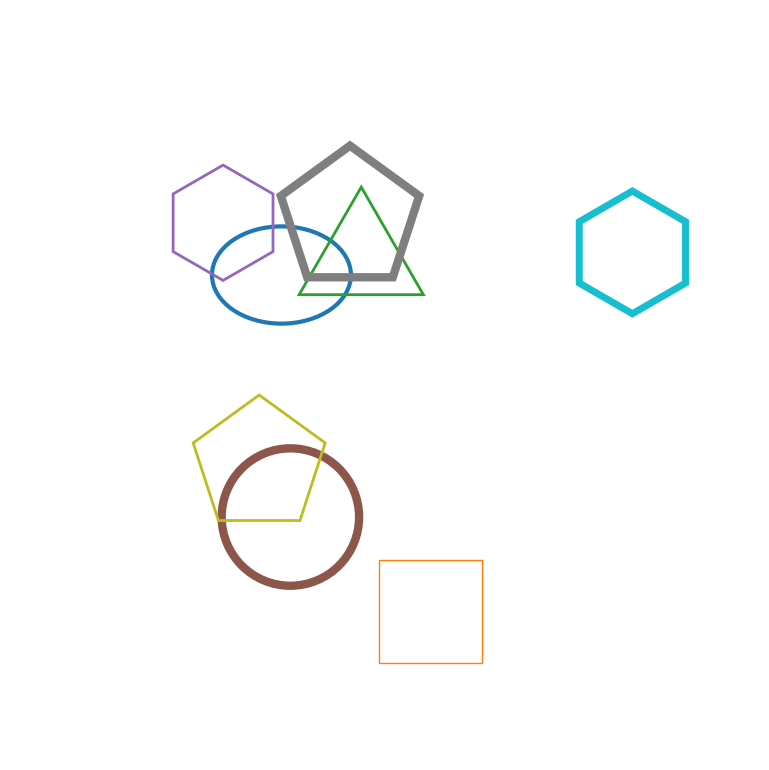[{"shape": "oval", "thickness": 1.5, "radius": 0.45, "center": [0.366, 0.643]}, {"shape": "square", "thickness": 0.5, "radius": 0.33, "center": [0.559, 0.206]}, {"shape": "triangle", "thickness": 1, "radius": 0.47, "center": [0.469, 0.664]}, {"shape": "hexagon", "thickness": 1, "radius": 0.37, "center": [0.29, 0.711]}, {"shape": "circle", "thickness": 3, "radius": 0.45, "center": [0.377, 0.329]}, {"shape": "pentagon", "thickness": 3, "radius": 0.47, "center": [0.455, 0.716]}, {"shape": "pentagon", "thickness": 1, "radius": 0.45, "center": [0.337, 0.397]}, {"shape": "hexagon", "thickness": 2.5, "radius": 0.4, "center": [0.821, 0.672]}]